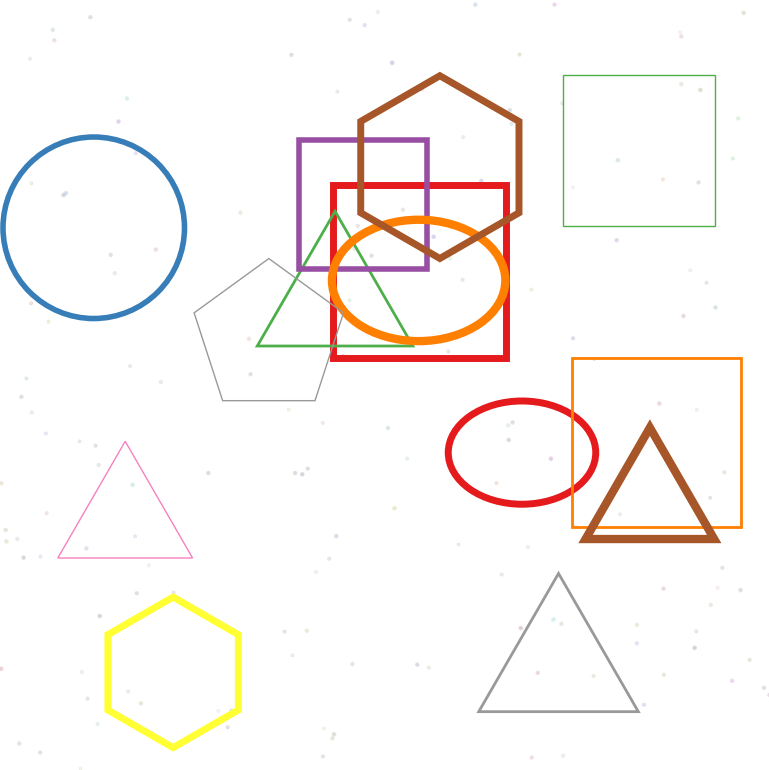[{"shape": "oval", "thickness": 2.5, "radius": 0.48, "center": [0.678, 0.412]}, {"shape": "square", "thickness": 2.5, "radius": 0.56, "center": [0.545, 0.647]}, {"shape": "circle", "thickness": 2, "radius": 0.59, "center": [0.122, 0.704]}, {"shape": "triangle", "thickness": 1, "radius": 0.58, "center": [0.435, 0.609]}, {"shape": "square", "thickness": 0.5, "radius": 0.49, "center": [0.83, 0.804]}, {"shape": "square", "thickness": 2, "radius": 0.42, "center": [0.472, 0.735]}, {"shape": "oval", "thickness": 3, "radius": 0.56, "center": [0.544, 0.636]}, {"shape": "square", "thickness": 1, "radius": 0.55, "center": [0.852, 0.425]}, {"shape": "hexagon", "thickness": 2.5, "radius": 0.49, "center": [0.225, 0.127]}, {"shape": "hexagon", "thickness": 2.5, "radius": 0.59, "center": [0.571, 0.783]}, {"shape": "triangle", "thickness": 3, "radius": 0.48, "center": [0.844, 0.348]}, {"shape": "triangle", "thickness": 0.5, "radius": 0.51, "center": [0.163, 0.326]}, {"shape": "pentagon", "thickness": 0.5, "radius": 0.51, "center": [0.349, 0.562]}, {"shape": "triangle", "thickness": 1, "radius": 0.6, "center": [0.725, 0.136]}]